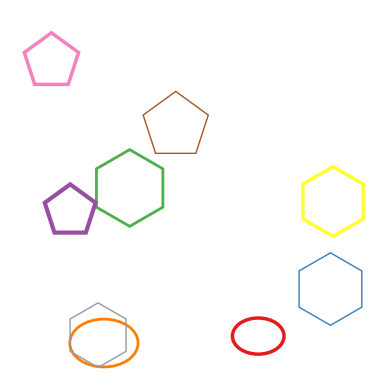[{"shape": "oval", "thickness": 2.5, "radius": 0.34, "center": [0.671, 0.127]}, {"shape": "hexagon", "thickness": 1, "radius": 0.47, "center": [0.858, 0.249]}, {"shape": "hexagon", "thickness": 2, "radius": 0.5, "center": [0.337, 0.512]}, {"shape": "pentagon", "thickness": 3, "radius": 0.35, "center": [0.182, 0.452]}, {"shape": "oval", "thickness": 2, "radius": 0.44, "center": [0.27, 0.109]}, {"shape": "hexagon", "thickness": 2.5, "radius": 0.45, "center": [0.865, 0.477]}, {"shape": "pentagon", "thickness": 1, "radius": 0.44, "center": [0.456, 0.674]}, {"shape": "pentagon", "thickness": 2.5, "radius": 0.37, "center": [0.134, 0.841]}, {"shape": "hexagon", "thickness": 1, "radius": 0.42, "center": [0.255, 0.129]}]